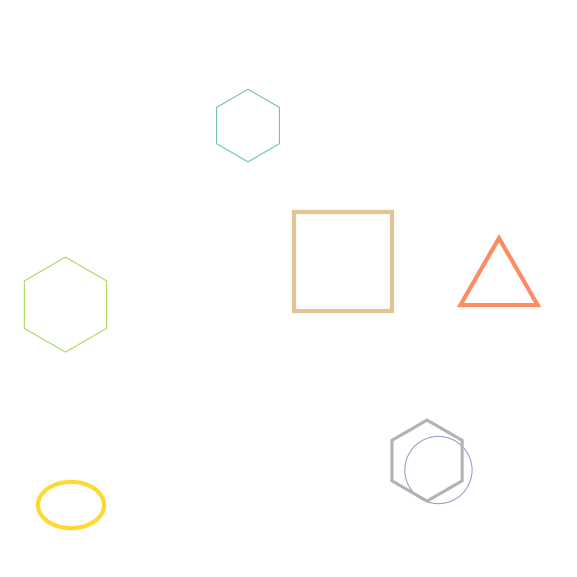[{"shape": "hexagon", "thickness": 0.5, "radius": 0.31, "center": [0.429, 0.782]}, {"shape": "triangle", "thickness": 2, "radius": 0.39, "center": [0.864, 0.51]}, {"shape": "circle", "thickness": 0.5, "radius": 0.29, "center": [0.759, 0.185]}, {"shape": "hexagon", "thickness": 0.5, "radius": 0.41, "center": [0.113, 0.472]}, {"shape": "oval", "thickness": 2, "radius": 0.29, "center": [0.123, 0.125]}, {"shape": "square", "thickness": 2, "radius": 0.42, "center": [0.594, 0.546]}, {"shape": "hexagon", "thickness": 1.5, "radius": 0.35, "center": [0.739, 0.202]}]